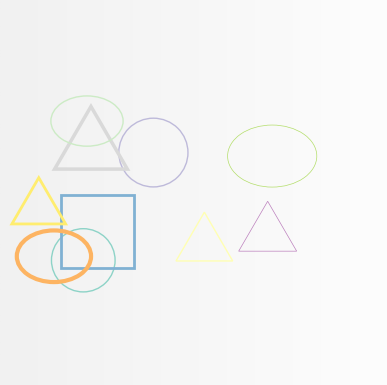[{"shape": "circle", "thickness": 1, "radius": 0.41, "center": [0.215, 0.324]}, {"shape": "triangle", "thickness": 1, "radius": 0.42, "center": [0.527, 0.364]}, {"shape": "circle", "thickness": 1, "radius": 0.45, "center": [0.396, 0.604]}, {"shape": "square", "thickness": 2, "radius": 0.47, "center": [0.251, 0.399]}, {"shape": "oval", "thickness": 3, "radius": 0.48, "center": [0.139, 0.334]}, {"shape": "oval", "thickness": 0.5, "radius": 0.58, "center": [0.702, 0.595]}, {"shape": "triangle", "thickness": 2.5, "radius": 0.54, "center": [0.235, 0.615]}, {"shape": "triangle", "thickness": 0.5, "radius": 0.43, "center": [0.691, 0.391]}, {"shape": "oval", "thickness": 1, "radius": 0.47, "center": [0.225, 0.686]}, {"shape": "triangle", "thickness": 2, "radius": 0.4, "center": [0.1, 0.458]}]